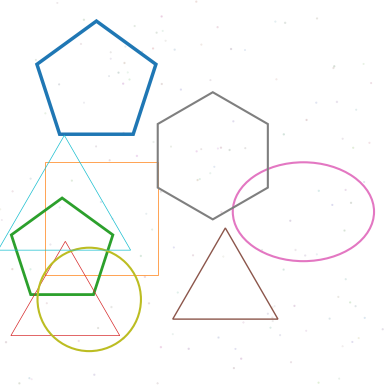[{"shape": "pentagon", "thickness": 2.5, "radius": 0.81, "center": [0.25, 0.783]}, {"shape": "square", "thickness": 0.5, "radius": 0.73, "center": [0.263, 0.433]}, {"shape": "pentagon", "thickness": 2, "radius": 0.69, "center": [0.161, 0.347]}, {"shape": "triangle", "thickness": 0.5, "radius": 0.82, "center": [0.17, 0.21]}, {"shape": "triangle", "thickness": 1, "radius": 0.79, "center": [0.585, 0.25]}, {"shape": "oval", "thickness": 1.5, "radius": 0.92, "center": [0.788, 0.45]}, {"shape": "hexagon", "thickness": 1.5, "radius": 0.83, "center": [0.553, 0.595]}, {"shape": "circle", "thickness": 1.5, "radius": 0.67, "center": [0.232, 0.222]}, {"shape": "triangle", "thickness": 0.5, "radius": 0.99, "center": [0.167, 0.45]}]